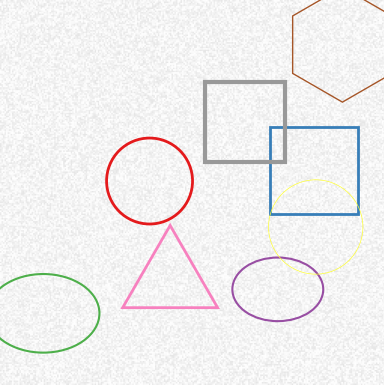[{"shape": "circle", "thickness": 2, "radius": 0.56, "center": [0.388, 0.53]}, {"shape": "square", "thickness": 2, "radius": 0.57, "center": [0.815, 0.558]}, {"shape": "oval", "thickness": 1.5, "radius": 0.73, "center": [0.112, 0.186]}, {"shape": "oval", "thickness": 1.5, "radius": 0.59, "center": [0.722, 0.248]}, {"shape": "circle", "thickness": 0.5, "radius": 0.61, "center": [0.82, 0.41]}, {"shape": "hexagon", "thickness": 1, "radius": 0.75, "center": [0.889, 0.884]}, {"shape": "triangle", "thickness": 2, "radius": 0.71, "center": [0.442, 0.272]}, {"shape": "square", "thickness": 3, "radius": 0.52, "center": [0.636, 0.682]}]